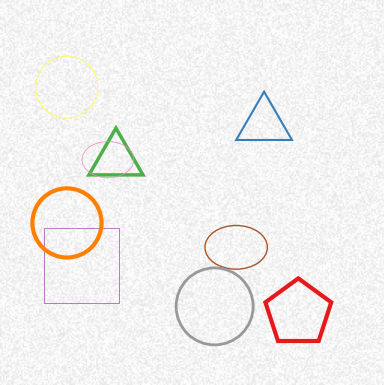[{"shape": "pentagon", "thickness": 3, "radius": 0.45, "center": [0.775, 0.187]}, {"shape": "triangle", "thickness": 1.5, "radius": 0.42, "center": [0.686, 0.678]}, {"shape": "triangle", "thickness": 2.5, "radius": 0.4, "center": [0.301, 0.586]}, {"shape": "square", "thickness": 0.5, "radius": 0.49, "center": [0.211, 0.312]}, {"shape": "circle", "thickness": 3, "radius": 0.45, "center": [0.174, 0.421]}, {"shape": "circle", "thickness": 0.5, "radius": 0.4, "center": [0.174, 0.774]}, {"shape": "oval", "thickness": 1, "radius": 0.41, "center": [0.613, 0.358]}, {"shape": "oval", "thickness": 0.5, "radius": 0.34, "center": [0.28, 0.585]}, {"shape": "circle", "thickness": 2, "radius": 0.5, "center": [0.557, 0.204]}]